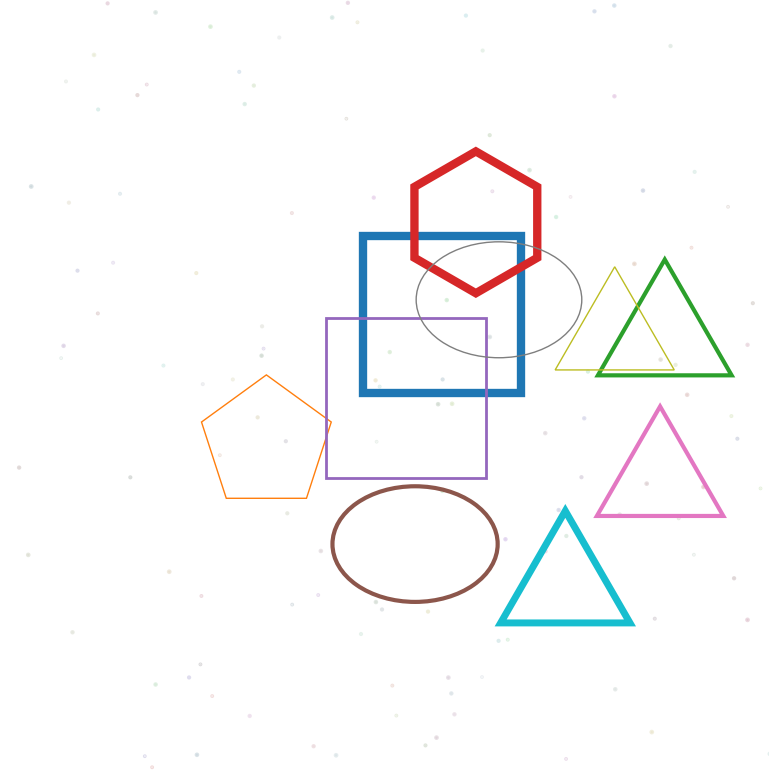[{"shape": "square", "thickness": 3, "radius": 0.51, "center": [0.574, 0.592]}, {"shape": "pentagon", "thickness": 0.5, "radius": 0.44, "center": [0.346, 0.425]}, {"shape": "triangle", "thickness": 1.5, "radius": 0.5, "center": [0.863, 0.563]}, {"shape": "hexagon", "thickness": 3, "radius": 0.46, "center": [0.618, 0.711]}, {"shape": "square", "thickness": 1, "radius": 0.52, "center": [0.528, 0.483]}, {"shape": "oval", "thickness": 1.5, "radius": 0.54, "center": [0.539, 0.293]}, {"shape": "triangle", "thickness": 1.5, "radius": 0.47, "center": [0.857, 0.377]}, {"shape": "oval", "thickness": 0.5, "radius": 0.54, "center": [0.648, 0.611]}, {"shape": "triangle", "thickness": 0.5, "radius": 0.45, "center": [0.798, 0.564]}, {"shape": "triangle", "thickness": 2.5, "radius": 0.48, "center": [0.734, 0.239]}]